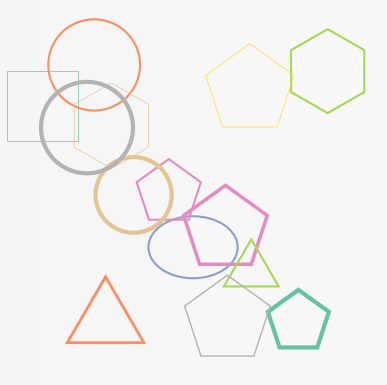[{"shape": "pentagon", "thickness": 3, "radius": 0.41, "center": [0.77, 0.164]}, {"shape": "square", "thickness": 0.5, "radius": 0.46, "center": [0.11, 0.725]}, {"shape": "triangle", "thickness": 2, "radius": 0.57, "center": [0.273, 0.167]}, {"shape": "circle", "thickness": 1.5, "radius": 0.59, "center": [0.243, 0.831]}, {"shape": "oval", "thickness": 1.5, "radius": 0.58, "center": [0.498, 0.358]}, {"shape": "pentagon", "thickness": 2.5, "radius": 0.57, "center": [0.582, 0.405]}, {"shape": "pentagon", "thickness": 1.5, "radius": 0.44, "center": [0.435, 0.5]}, {"shape": "hexagon", "thickness": 1.5, "radius": 0.54, "center": [0.846, 0.815]}, {"shape": "triangle", "thickness": 1.5, "radius": 0.41, "center": [0.648, 0.297]}, {"shape": "pentagon", "thickness": 0.5, "radius": 0.6, "center": [0.645, 0.767]}, {"shape": "circle", "thickness": 3, "radius": 0.49, "center": [0.345, 0.494]}, {"shape": "hexagon", "thickness": 0.5, "radius": 0.56, "center": [0.288, 0.673]}, {"shape": "pentagon", "thickness": 1, "radius": 0.58, "center": [0.587, 0.169]}, {"shape": "circle", "thickness": 3, "radius": 0.59, "center": [0.225, 0.669]}]